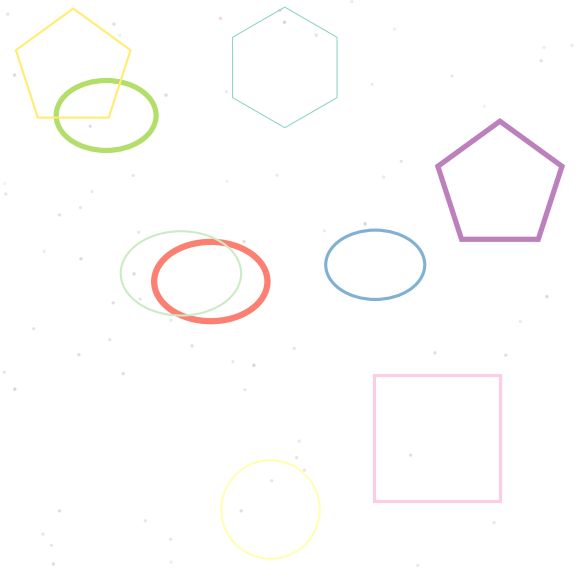[{"shape": "hexagon", "thickness": 0.5, "radius": 0.52, "center": [0.493, 0.882]}, {"shape": "circle", "thickness": 1, "radius": 0.43, "center": [0.468, 0.117]}, {"shape": "oval", "thickness": 3, "radius": 0.49, "center": [0.365, 0.512]}, {"shape": "oval", "thickness": 1.5, "radius": 0.43, "center": [0.65, 0.541]}, {"shape": "oval", "thickness": 2.5, "radius": 0.43, "center": [0.184, 0.799]}, {"shape": "square", "thickness": 1.5, "radius": 0.55, "center": [0.757, 0.24]}, {"shape": "pentagon", "thickness": 2.5, "radius": 0.57, "center": [0.866, 0.676]}, {"shape": "oval", "thickness": 1, "radius": 0.52, "center": [0.313, 0.526]}, {"shape": "pentagon", "thickness": 1, "radius": 0.52, "center": [0.127, 0.88]}]